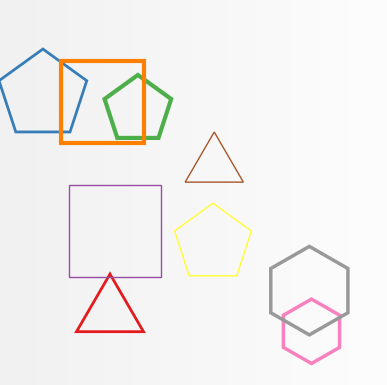[{"shape": "triangle", "thickness": 2, "radius": 0.5, "center": [0.284, 0.188]}, {"shape": "pentagon", "thickness": 2, "radius": 0.6, "center": [0.111, 0.754]}, {"shape": "pentagon", "thickness": 3, "radius": 0.45, "center": [0.356, 0.715]}, {"shape": "square", "thickness": 1, "radius": 0.6, "center": [0.296, 0.401]}, {"shape": "square", "thickness": 3, "radius": 0.53, "center": [0.265, 0.735]}, {"shape": "pentagon", "thickness": 1, "radius": 0.52, "center": [0.55, 0.368]}, {"shape": "triangle", "thickness": 1, "radius": 0.43, "center": [0.553, 0.57]}, {"shape": "hexagon", "thickness": 2.5, "radius": 0.42, "center": [0.804, 0.139]}, {"shape": "hexagon", "thickness": 2.5, "radius": 0.57, "center": [0.798, 0.245]}]